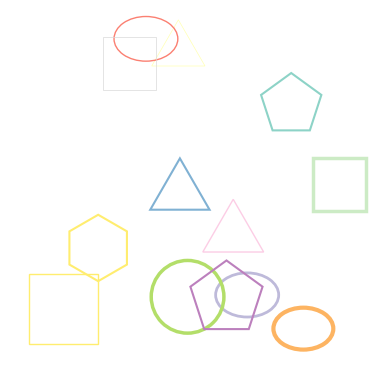[{"shape": "pentagon", "thickness": 1.5, "radius": 0.41, "center": [0.756, 0.728]}, {"shape": "triangle", "thickness": 0.5, "radius": 0.4, "center": [0.463, 0.869]}, {"shape": "oval", "thickness": 2, "radius": 0.41, "center": [0.642, 0.234]}, {"shape": "oval", "thickness": 1, "radius": 0.41, "center": [0.379, 0.899]}, {"shape": "triangle", "thickness": 1.5, "radius": 0.44, "center": [0.467, 0.5]}, {"shape": "oval", "thickness": 3, "radius": 0.39, "center": [0.788, 0.146]}, {"shape": "circle", "thickness": 2.5, "radius": 0.47, "center": [0.487, 0.229]}, {"shape": "triangle", "thickness": 1, "radius": 0.46, "center": [0.606, 0.391]}, {"shape": "square", "thickness": 0.5, "radius": 0.34, "center": [0.337, 0.836]}, {"shape": "pentagon", "thickness": 1.5, "radius": 0.49, "center": [0.588, 0.225]}, {"shape": "square", "thickness": 2.5, "radius": 0.35, "center": [0.883, 0.52]}, {"shape": "square", "thickness": 1, "radius": 0.45, "center": [0.165, 0.197]}, {"shape": "hexagon", "thickness": 1.5, "radius": 0.43, "center": [0.255, 0.356]}]